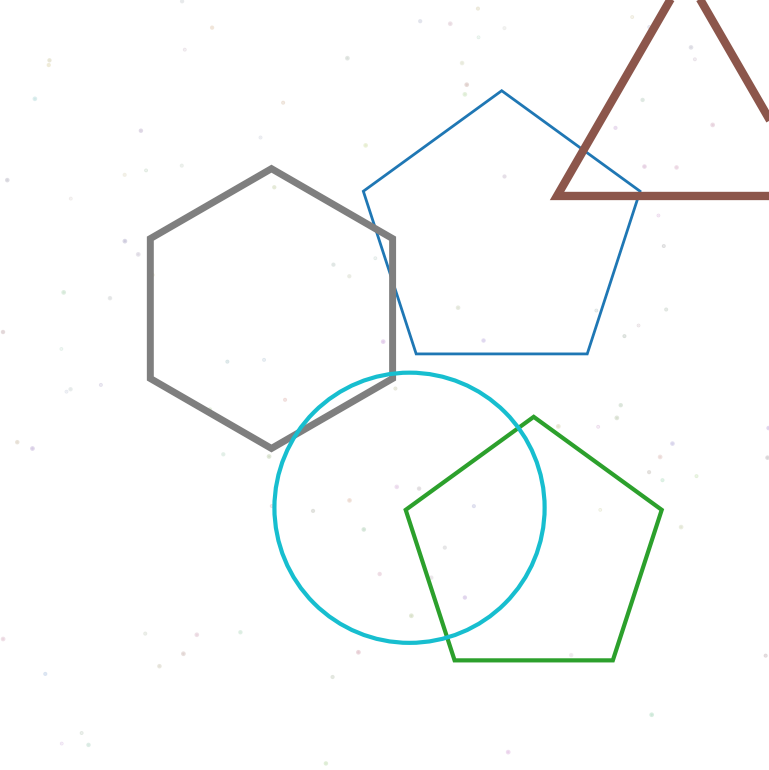[{"shape": "pentagon", "thickness": 1, "radius": 0.94, "center": [0.652, 0.693]}, {"shape": "pentagon", "thickness": 1.5, "radius": 0.87, "center": [0.693, 0.284]}, {"shape": "triangle", "thickness": 3, "radius": 0.96, "center": [0.89, 0.842]}, {"shape": "hexagon", "thickness": 2.5, "radius": 0.91, "center": [0.353, 0.599]}, {"shape": "circle", "thickness": 1.5, "radius": 0.88, "center": [0.532, 0.341]}]